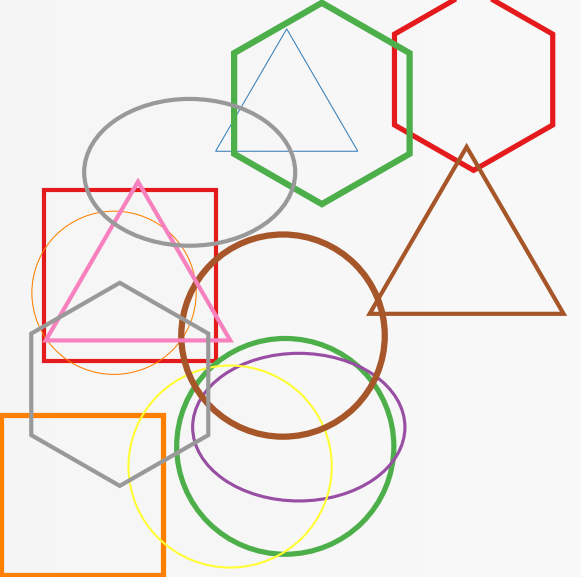[{"shape": "hexagon", "thickness": 2.5, "radius": 0.79, "center": [0.815, 0.861]}, {"shape": "square", "thickness": 2, "radius": 0.74, "center": [0.223, 0.523]}, {"shape": "triangle", "thickness": 0.5, "radius": 0.71, "center": [0.493, 0.808]}, {"shape": "circle", "thickness": 2.5, "radius": 0.93, "center": [0.491, 0.226]}, {"shape": "hexagon", "thickness": 3, "radius": 0.87, "center": [0.554, 0.82]}, {"shape": "oval", "thickness": 1.5, "radius": 0.91, "center": [0.514, 0.26]}, {"shape": "circle", "thickness": 0.5, "radius": 0.71, "center": [0.196, 0.492]}, {"shape": "square", "thickness": 2.5, "radius": 0.7, "center": [0.141, 0.142]}, {"shape": "circle", "thickness": 1, "radius": 0.87, "center": [0.396, 0.191]}, {"shape": "triangle", "thickness": 2, "radius": 0.96, "center": [0.803, 0.552]}, {"shape": "circle", "thickness": 3, "radius": 0.88, "center": [0.487, 0.418]}, {"shape": "triangle", "thickness": 2, "radius": 0.92, "center": [0.237, 0.501]}, {"shape": "oval", "thickness": 2, "radius": 0.91, "center": [0.326, 0.701]}, {"shape": "hexagon", "thickness": 2, "radius": 0.88, "center": [0.206, 0.334]}]